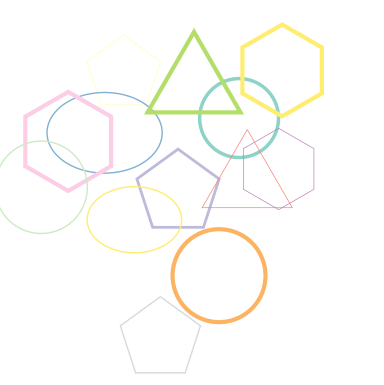[{"shape": "circle", "thickness": 2.5, "radius": 0.51, "center": [0.621, 0.693]}, {"shape": "pentagon", "thickness": 0.5, "radius": 0.5, "center": [0.321, 0.809]}, {"shape": "pentagon", "thickness": 2, "radius": 0.56, "center": [0.462, 0.5]}, {"shape": "triangle", "thickness": 0.5, "radius": 0.68, "center": [0.642, 0.528]}, {"shape": "oval", "thickness": 1, "radius": 0.75, "center": [0.272, 0.655]}, {"shape": "circle", "thickness": 3, "radius": 0.6, "center": [0.569, 0.284]}, {"shape": "triangle", "thickness": 3, "radius": 0.7, "center": [0.504, 0.778]}, {"shape": "hexagon", "thickness": 3, "radius": 0.64, "center": [0.177, 0.633]}, {"shape": "pentagon", "thickness": 1, "radius": 0.55, "center": [0.417, 0.12]}, {"shape": "hexagon", "thickness": 0.5, "radius": 0.53, "center": [0.724, 0.561]}, {"shape": "circle", "thickness": 1, "radius": 0.6, "center": [0.107, 0.514]}, {"shape": "hexagon", "thickness": 3, "radius": 0.6, "center": [0.733, 0.817]}, {"shape": "oval", "thickness": 1, "radius": 0.61, "center": [0.349, 0.429]}]